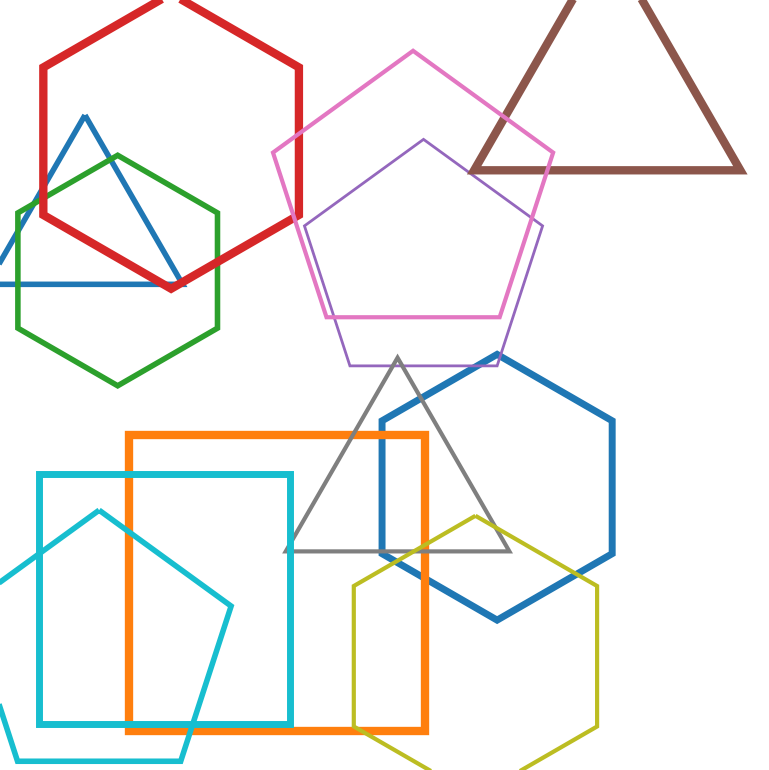[{"shape": "triangle", "thickness": 2, "radius": 0.73, "center": [0.11, 0.704]}, {"shape": "hexagon", "thickness": 2.5, "radius": 0.86, "center": [0.646, 0.367]}, {"shape": "square", "thickness": 3, "radius": 0.96, "center": [0.36, 0.243]}, {"shape": "hexagon", "thickness": 2, "radius": 0.75, "center": [0.153, 0.649]}, {"shape": "hexagon", "thickness": 3, "radius": 0.96, "center": [0.222, 0.817]}, {"shape": "pentagon", "thickness": 1, "radius": 0.81, "center": [0.55, 0.656]}, {"shape": "triangle", "thickness": 3, "radius": 1.0, "center": [0.789, 0.879]}, {"shape": "pentagon", "thickness": 1.5, "radius": 0.96, "center": [0.536, 0.743]}, {"shape": "triangle", "thickness": 1.5, "radius": 0.84, "center": [0.516, 0.368]}, {"shape": "hexagon", "thickness": 1.5, "radius": 0.91, "center": [0.617, 0.148]}, {"shape": "pentagon", "thickness": 2, "radius": 0.9, "center": [0.129, 0.157]}, {"shape": "square", "thickness": 2.5, "radius": 0.81, "center": [0.214, 0.222]}]